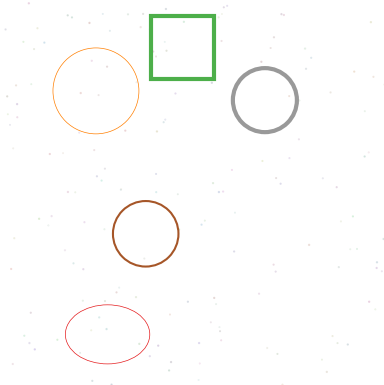[{"shape": "oval", "thickness": 0.5, "radius": 0.55, "center": [0.279, 0.132]}, {"shape": "square", "thickness": 3, "radius": 0.41, "center": [0.474, 0.876]}, {"shape": "circle", "thickness": 0.5, "radius": 0.56, "center": [0.249, 0.764]}, {"shape": "circle", "thickness": 1.5, "radius": 0.43, "center": [0.378, 0.393]}, {"shape": "circle", "thickness": 3, "radius": 0.42, "center": [0.688, 0.74]}]